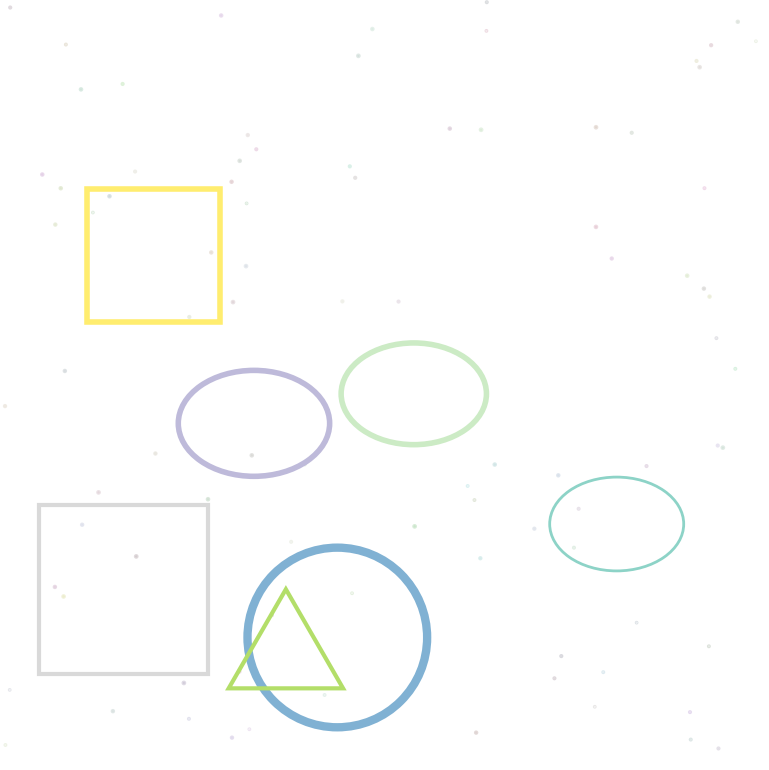[{"shape": "oval", "thickness": 1, "radius": 0.44, "center": [0.801, 0.319]}, {"shape": "oval", "thickness": 2, "radius": 0.49, "center": [0.33, 0.45]}, {"shape": "circle", "thickness": 3, "radius": 0.58, "center": [0.438, 0.172]}, {"shape": "triangle", "thickness": 1.5, "radius": 0.43, "center": [0.371, 0.149]}, {"shape": "square", "thickness": 1.5, "radius": 0.55, "center": [0.16, 0.235]}, {"shape": "oval", "thickness": 2, "radius": 0.47, "center": [0.537, 0.489]}, {"shape": "square", "thickness": 2, "radius": 0.43, "center": [0.199, 0.668]}]